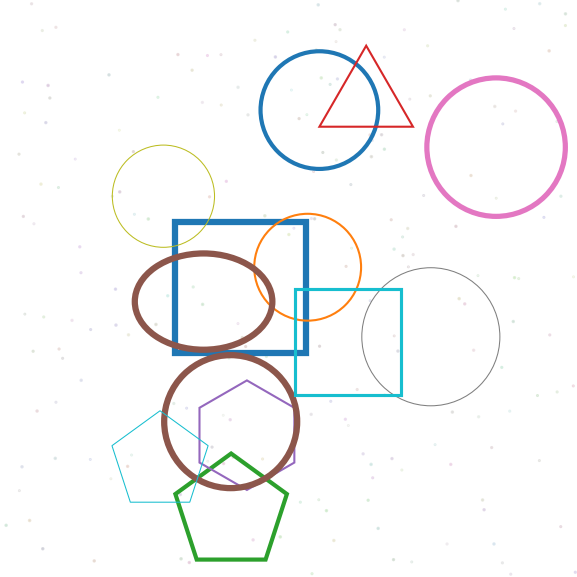[{"shape": "circle", "thickness": 2, "radius": 0.51, "center": [0.553, 0.808]}, {"shape": "square", "thickness": 3, "radius": 0.57, "center": [0.416, 0.502]}, {"shape": "circle", "thickness": 1, "radius": 0.46, "center": [0.533, 0.536]}, {"shape": "pentagon", "thickness": 2, "radius": 0.51, "center": [0.4, 0.112]}, {"shape": "triangle", "thickness": 1, "radius": 0.47, "center": [0.634, 0.826]}, {"shape": "hexagon", "thickness": 1, "radius": 0.47, "center": [0.428, 0.246]}, {"shape": "oval", "thickness": 3, "radius": 0.6, "center": [0.353, 0.477]}, {"shape": "circle", "thickness": 3, "radius": 0.58, "center": [0.399, 0.269]}, {"shape": "circle", "thickness": 2.5, "radius": 0.6, "center": [0.859, 0.744]}, {"shape": "circle", "thickness": 0.5, "radius": 0.6, "center": [0.746, 0.416]}, {"shape": "circle", "thickness": 0.5, "radius": 0.44, "center": [0.283, 0.659]}, {"shape": "square", "thickness": 1.5, "radius": 0.46, "center": [0.602, 0.407]}, {"shape": "pentagon", "thickness": 0.5, "radius": 0.44, "center": [0.277, 0.2]}]